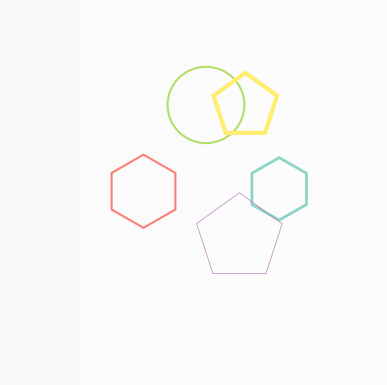[{"shape": "hexagon", "thickness": 2, "radius": 0.41, "center": [0.72, 0.509]}, {"shape": "hexagon", "thickness": 1.5, "radius": 0.48, "center": [0.37, 0.503]}, {"shape": "circle", "thickness": 1.5, "radius": 0.5, "center": [0.532, 0.727]}, {"shape": "pentagon", "thickness": 0.5, "radius": 0.58, "center": [0.618, 0.383]}, {"shape": "pentagon", "thickness": 3, "radius": 0.43, "center": [0.633, 0.725]}]